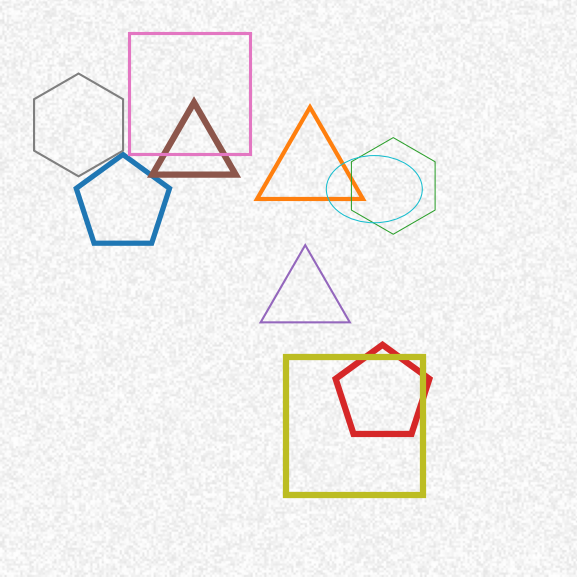[{"shape": "pentagon", "thickness": 2.5, "radius": 0.42, "center": [0.213, 0.647]}, {"shape": "triangle", "thickness": 2, "radius": 0.53, "center": [0.537, 0.708]}, {"shape": "hexagon", "thickness": 0.5, "radius": 0.42, "center": [0.681, 0.677]}, {"shape": "pentagon", "thickness": 3, "radius": 0.43, "center": [0.662, 0.317]}, {"shape": "triangle", "thickness": 1, "radius": 0.45, "center": [0.529, 0.486]}, {"shape": "triangle", "thickness": 3, "radius": 0.42, "center": [0.336, 0.738]}, {"shape": "square", "thickness": 1.5, "radius": 0.52, "center": [0.327, 0.837]}, {"shape": "hexagon", "thickness": 1, "radius": 0.45, "center": [0.136, 0.783]}, {"shape": "square", "thickness": 3, "radius": 0.6, "center": [0.614, 0.262]}, {"shape": "oval", "thickness": 0.5, "radius": 0.42, "center": [0.648, 0.672]}]